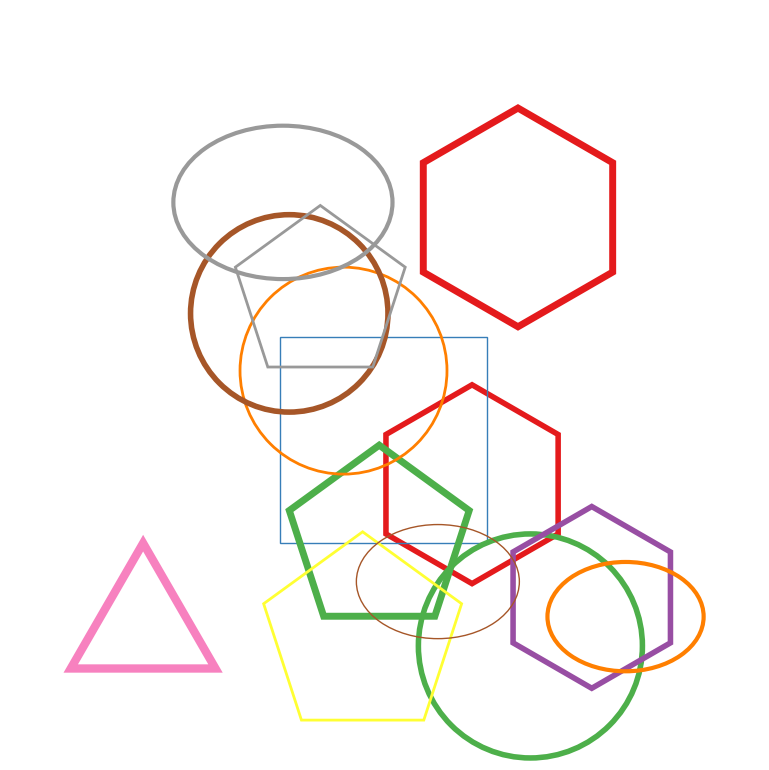[{"shape": "hexagon", "thickness": 2, "radius": 0.65, "center": [0.613, 0.371]}, {"shape": "hexagon", "thickness": 2.5, "radius": 0.71, "center": [0.673, 0.718]}, {"shape": "square", "thickness": 0.5, "radius": 0.67, "center": [0.498, 0.429]}, {"shape": "pentagon", "thickness": 2.5, "radius": 0.61, "center": [0.493, 0.299]}, {"shape": "circle", "thickness": 2, "radius": 0.73, "center": [0.689, 0.161]}, {"shape": "hexagon", "thickness": 2, "radius": 0.59, "center": [0.769, 0.224]}, {"shape": "oval", "thickness": 1.5, "radius": 0.51, "center": [0.812, 0.199]}, {"shape": "circle", "thickness": 1, "radius": 0.67, "center": [0.446, 0.519]}, {"shape": "pentagon", "thickness": 1, "radius": 0.68, "center": [0.471, 0.174]}, {"shape": "circle", "thickness": 2, "radius": 0.64, "center": [0.376, 0.593]}, {"shape": "oval", "thickness": 0.5, "radius": 0.53, "center": [0.569, 0.245]}, {"shape": "triangle", "thickness": 3, "radius": 0.54, "center": [0.186, 0.186]}, {"shape": "pentagon", "thickness": 1, "radius": 0.58, "center": [0.416, 0.617]}, {"shape": "oval", "thickness": 1.5, "radius": 0.71, "center": [0.367, 0.737]}]